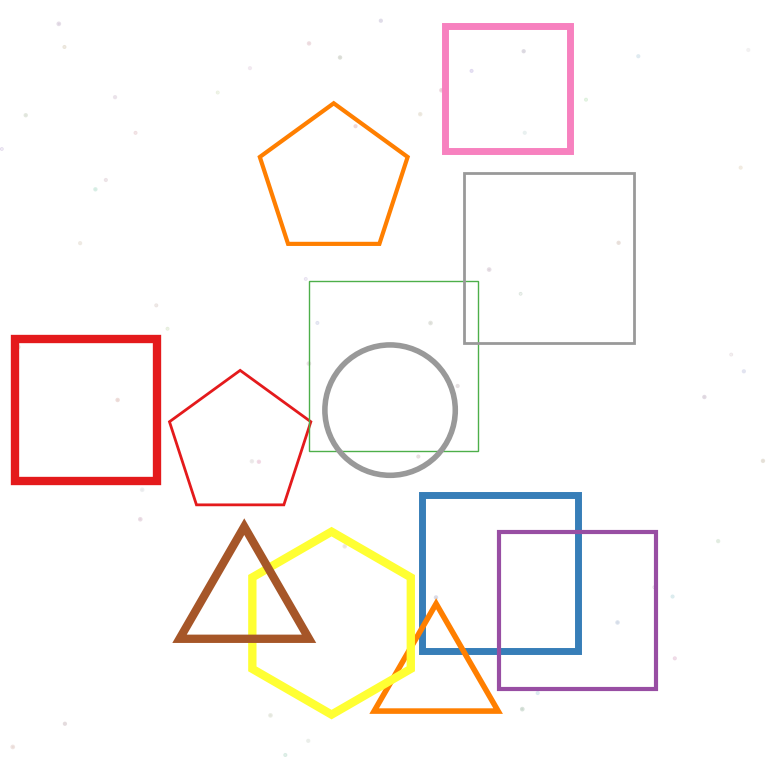[{"shape": "square", "thickness": 3, "radius": 0.46, "center": [0.111, 0.467]}, {"shape": "pentagon", "thickness": 1, "radius": 0.48, "center": [0.312, 0.422]}, {"shape": "square", "thickness": 2.5, "radius": 0.5, "center": [0.649, 0.256]}, {"shape": "square", "thickness": 0.5, "radius": 0.55, "center": [0.512, 0.525]}, {"shape": "square", "thickness": 1.5, "radius": 0.51, "center": [0.75, 0.208]}, {"shape": "triangle", "thickness": 2, "radius": 0.46, "center": [0.566, 0.123]}, {"shape": "pentagon", "thickness": 1.5, "radius": 0.5, "center": [0.433, 0.765]}, {"shape": "hexagon", "thickness": 3, "radius": 0.59, "center": [0.431, 0.191]}, {"shape": "triangle", "thickness": 3, "radius": 0.49, "center": [0.317, 0.219]}, {"shape": "square", "thickness": 2.5, "radius": 0.41, "center": [0.659, 0.885]}, {"shape": "circle", "thickness": 2, "radius": 0.42, "center": [0.507, 0.467]}, {"shape": "square", "thickness": 1, "radius": 0.55, "center": [0.713, 0.665]}]